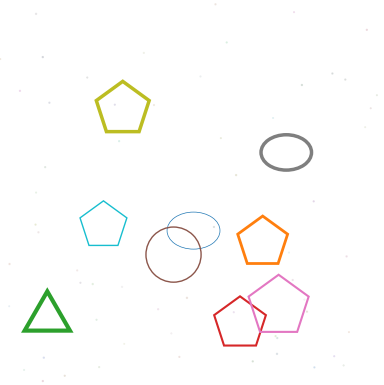[{"shape": "oval", "thickness": 0.5, "radius": 0.34, "center": [0.503, 0.401]}, {"shape": "pentagon", "thickness": 2, "radius": 0.34, "center": [0.682, 0.371]}, {"shape": "triangle", "thickness": 3, "radius": 0.34, "center": [0.123, 0.175]}, {"shape": "pentagon", "thickness": 1.5, "radius": 0.35, "center": [0.623, 0.16]}, {"shape": "circle", "thickness": 1, "radius": 0.36, "center": [0.451, 0.339]}, {"shape": "pentagon", "thickness": 1.5, "radius": 0.41, "center": [0.724, 0.204]}, {"shape": "oval", "thickness": 2.5, "radius": 0.33, "center": [0.744, 0.604]}, {"shape": "pentagon", "thickness": 2.5, "radius": 0.36, "center": [0.319, 0.716]}, {"shape": "pentagon", "thickness": 1, "radius": 0.32, "center": [0.269, 0.414]}]